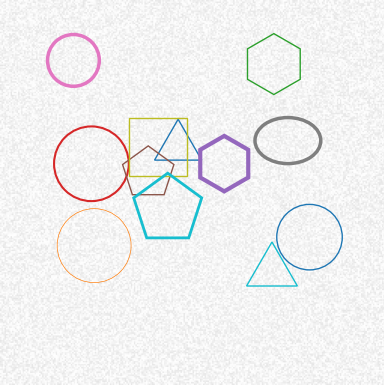[{"shape": "triangle", "thickness": 1, "radius": 0.35, "center": [0.463, 0.619]}, {"shape": "circle", "thickness": 1, "radius": 0.43, "center": [0.804, 0.384]}, {"shape": "circle", "thickness": 0.5, "radius": 0.48, "center": [0.245, 0.362]}, {"shape": "hexagon", "thickness": 1, "radius": 0.4, "center": [0.711, 0.834]}, {"shape": "circle", "thickness": 1.5, "radius": 0.49, "center": [0.237, 0.575]}, {"shape": "hexagon", "thickness": 3, "radius": 0.36, "center": [0.582, 0.575]}, {"shape": "pentagon", "thickness": 1, "radius": 0.35, "center": [0.385, 0.551]}, {"shape": "circle", "thickness": 2.5, "radius": 0.34, "center": [0.191, 0.843]}, {"shape": "oval", "thickness": 2.5, "radius": 0.43, "center": [0.748, 0.635]}, {"shape": "square", "thickness": 1, "radius": 0.38, "center": [0.411, 0.619]}, {"shape": "pentagon", "thickness": 2, "radius": 0.46, "center": [0.436, 0.457]}, {"shape": "triangle", "thickness": 1, "radius": 0.38, "center": [0.706, 0.295]}]